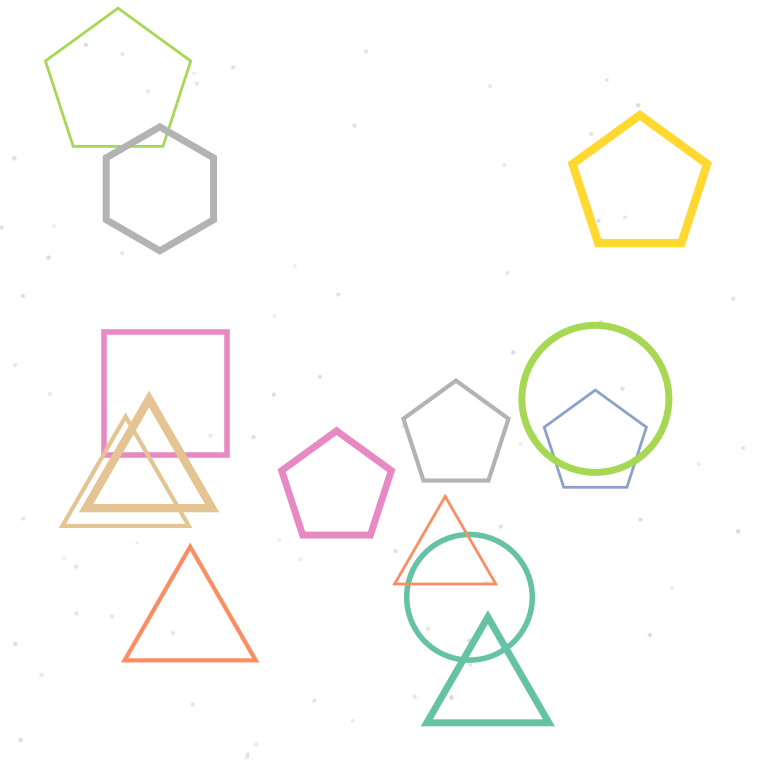[{"shape": "triangle", "thickness": 2.5, "radius": 0.46, "center": [0.634, 0.107]}, {"shape": "circle", "thickness": 2, "radius": 0.41, "center": [0.61, 0.224]}, {"shape": "triangle", "thickness": 1.5, "radius": 0.49, "center": [0.247, 0.192]}, {"shape": "triangle", "thickness": 1, "radius": 0.38, "center": [0.578, 0.28]}, {"shape": "pentagon", "thickness": 1, "radius": 0.35, "center": [0.773, 0.424]}, {"shape": "square", "thickness": 2, "radius": 0.4, "center": [0.215, 0.489]}, {"shape": "pentagon", "thickness": 2.5, "radius": 0.37, "center": [0.437, 0.366]}, {"shape": "pentagon", "thickness": 1, "radius": 0.5, "center": [0.153, 0.89]}, {"shape": "circle", "thickness": 2.5, "radius": 0.48, "center": [0.773, 0.482]}, {"shape": "pentagon", "thickness": 3, "radius": 0.46, "center": [0.831, 0.759]}, {"shape": "triangle", "thickness": 3, "radius": 0.47, "center": [0.194, 0.387]}, {"shape": "triangle", "thickness": 1.5, "radius": 0.47, "center": [0.163, 0.364]}, {"shape": "pentagon", "thickness": 1.5, "radius": 0.36, "center": [0.592, 0.434]}, {"shape": "hexagon", "thickness": 2.5, "radius": 0.4, "center": [0.208, 0.755]}]